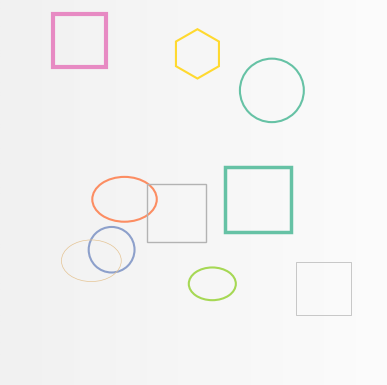[{"shape": "square", "thickness": 2.5, "radius": 0.43, "center": [0.665, 0.482]}, {"shape": "circle", "thickness": 1.5, "radius": 0.41, "center": [0.702, 0.765]}, {"shape": "oval", "thickness": 1.5, "radius": 0.42, "center": [0.321, 0.482]}, {"shape": "circle", "thickness": 1.5, "radius": 0.3, "center": [0.288, 0.351]}, {"shape": "square", "thickness": 3, "radius": 0.34, "center": [0.204, 0.895]}, {"shape": "oval", "thickness": 1.5, "radius": 0.3, "center": [0.548, 0.263]}, {"shape": "hexagon", "thickness": 1.5, "radius": 0.32, "center": [0.51, 0.86]}, {"shape": "oval", "thickness": 0.5, "radius": 0.39, "center": [0.236, 0.323]}, {"shape": "square", "thickness": 1, "radius": 0.38, "center": [0.455, 0.446]}, {"shape": "square", "thickness": 0.5, "radius": 0.35, "center": [0.835, 0.251]}]